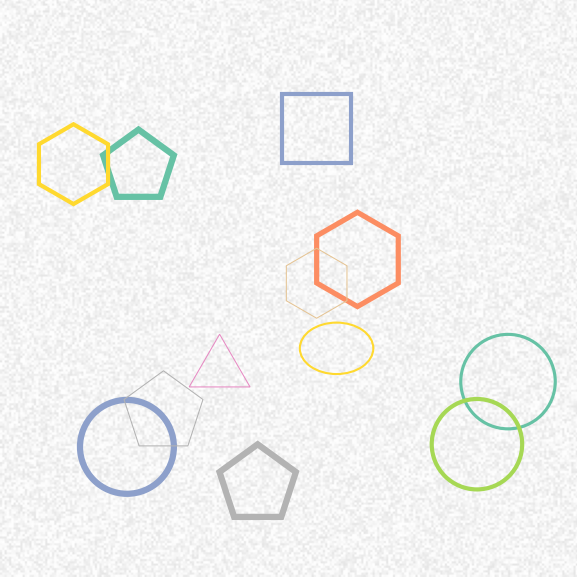[{"shape": "circle", "thickness": 1.5, "radius": 0.41, "center": [0.88, 0.338]}, {"shape": "pentagon", "thickness": 3, "radius": 0.32, "center": [0.24, 0.71]}, {"shape": "hexagon", "thickness": 2.5, "radius": 0.41, "center": [0.619, 0.55]}, {"shape": "circle", "thickness": 3, "radius": 0.41, "center": [0.22, 0.225]}, {"shape": "square", "thickness": 2, "radius": 0.3, "center": [0.549, 0.777]}, {"shape": "triangle", "thickness": 0.5, "radius": 0.3, "center": [0.38, 0.36]}, {"shape": "circle", "thickness": 2, "radius": 0.39, "center": [0.826, 0.23]}, {"shape": "hexagon", "thickness": 2, "radius": 0.35, "center": [0.127, 0.715]}, {"shape": "oval", "thickness": 1, "radius": 0.32, "center": [0.583, 0.396]}, {"shape": "hexagon", "thickness": 0.5, "radius": 0.3, "center": [0.548, 0.509]}, {"shape": "pentagon", "thickness": 3, "radius": 0.35, "center": [0.446, 0.16]}, {"shape": "pentagon", "thickness": 0.5, "radius": 0.36, "center": [0.283, 0.285]}]